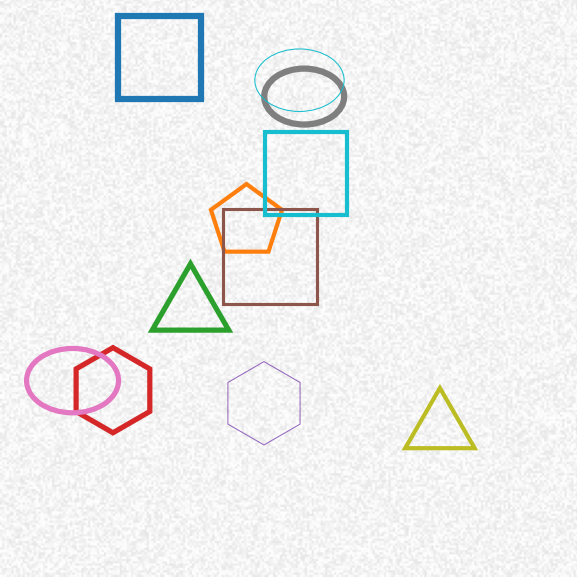[{"shape": "square", "thickness": 3, "radius": 0.36, "center": [0.276, 0.9]}, {"shape": "pentagon", "thickness": 2, "radius": 0.32, "center": [0.427, 0.616]}, {"shape": "triangle", "thickness": 2.5, "radius": 0.38, "center": [0.33, 0.466]}, {"shape": "hexagon", "thickness": 2.5, "radius": 0.37, "center": [0.196, 0.323]}, {"shape": "hexagon", "thickness": 0.5, "radius": 0.36, "center": [0.457, 0.301]}, {"shape": "square", "thickness": 1.5, "radius": 0.41, "center": [0.468, 0.555]}, {"shape": "oval", "thickness": 2.5, "radius": 0.4, "center": [0.126, 0.34]}, {"shape": "oval", "thickness": 3, "radius": 0.35, "center": [0.527, 0.832]}, {"shape": "triangle", "thickness": 2, "radius": 0.35, "center": [0.762, 0.258]}, {"shape": "square", "thickness": 2, "radius": 0.36, "center": [0.53, 0.698]}, {"shape": "oval", "thickness": 0.5, "radius": 0.39, "center": [0.519, 0.86]}]